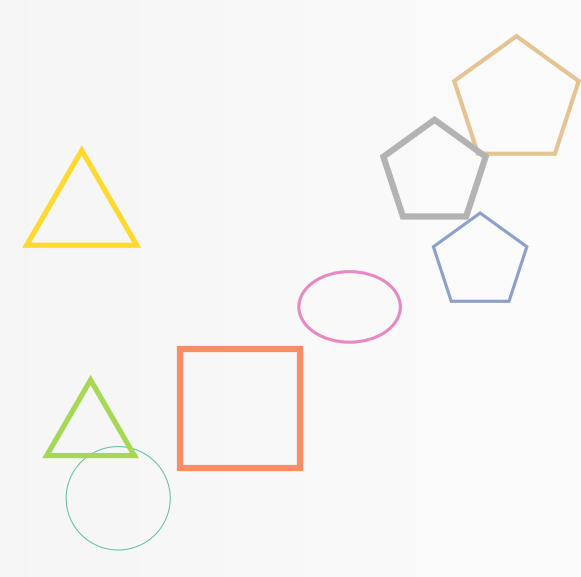[{"shape": "circle", "thickness": 0.5, "radius": 0.45, "center": [0.203, 0.136]}, {"shape": "square", "thickness": 3, "radius": 0.51, "center": [0.413, 0.292]}, {"shape": "pentagon", "thickness": 1.5, "radius": 0.42, "center": [0.826, 0.546]}, {"shape": "oval", "thickness": 1.5, "radius": 0.44, "center": [0.601, 0.468]}, {"shape": "triangle", "thickness": 2.5, "radius": 0.44, "center": [0.156, 0.254]}, {"shape": "triangle", "thickness": 2.5, "radius": 0.55, "center": [0.141, 0.629]}, {"shape": "pentagon", "thickness": 2, "radius": 0.56, "center": [0.888, 0.824]}, {"shape": "pentagon", "thickness": 3, "radius": 0.46, "center": [0.748, 0.699]}]